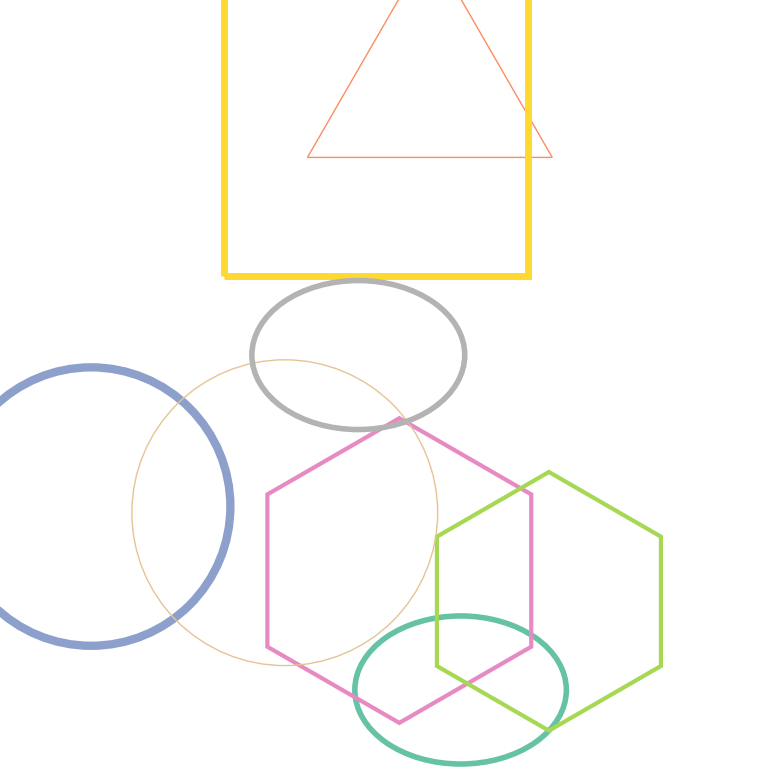[{"shape": "oval", "thickness": 2, "radius": 0.69, "center": [0.598, 0.104]}, {"shape": "triangle", "thickness": 0.5, "radius": 0.92, "center": [0.558, 0.887]}, {"shape": "circle", "thickness": 3, "radius": 0.9, "center": [0.118, 0.342]}, {"shape": "hexagon", "thickness": 1.5, "radius": 0.99, "center": [0.519, 0.259]}, {"shape": "hexagon", "thickness": 1.5, "radius": 0.84, "center": [0.713, 0.219]}, {"shape": "square", "thickness": 2.5, "radius": 0.99, "center": [0.489, 0.839]}, {"shape": "circle", "thickness": 0.5, "radius": 0.99, "center": [0.37, 0.334]}, {"shape": "oval", "thickness": 2, "radius": 0.69, "center": [0.465, 0.539]}]